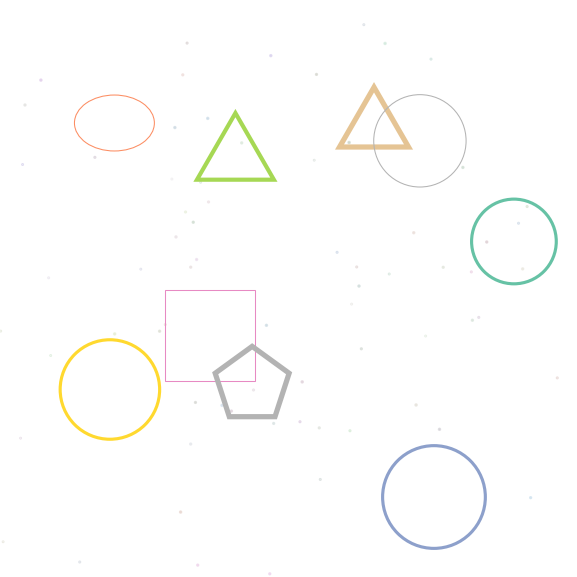[{"shape": "circle", "thickness": 1.5, "radius": 0.37, "center": [0.89, 0.581]}, {"shape": "oval", "thickness": 0.5, "radius": 0.35, "center": [0.198, 0.786]}, {"shape": "circle", "thickness": 1.5, "radius": 0.44, "center": [0.751, 0.138]}, {"shape": "square", "thickness": 0.5, "radius": 0.39, "center": [0.364, 0.418]}, {"shape": "triangle", "thickness": 2, "radius": 0.38, "center": [0.408, 0.726]}, {"shape": "circle", "thickness": 1.5, "radius": 0.43, "center": [0.19, 0.325]}, {"shape": "triangle", "thickness": 2.5, "radius": 0.34, "center": [0.648, 0.779]}, {"shape": "circle", "thickness": 0.5, "radius": 0.4, "center": [0.727, 0.755]}, {"shape": "pentagon", "thickness": 2.5, "radius": 0.34, "center": [0.437, 0.332]}]